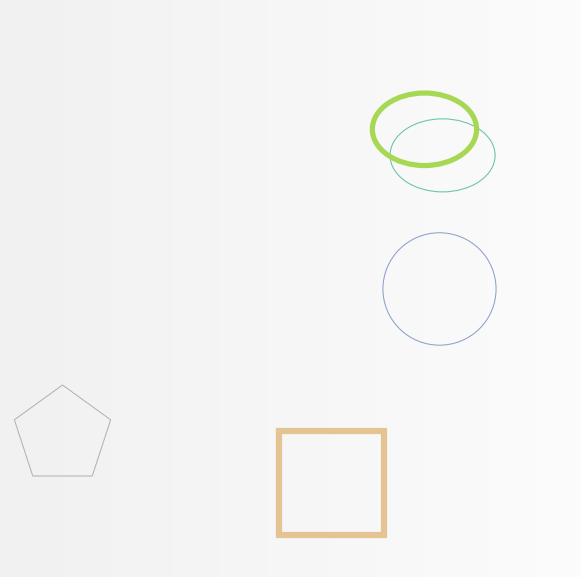[{"shape": "oval", "thickness": 0.5, "radius": 0.45, "center": [0.761, 0.73]}, {"shape": "circle", "thickness": 0.5, "radius": 0.49, "center": [0.756, 0.499]}, {"shape": "oval", "thickness": 2.5, "radius": 0.45, "center": [0.73, 0.775]}, {"shape": "square", "thickness": 3, "radius": 0.45, "center": [0.57, 0.163]}, {"shape": "pentagon", "thickness": 0.5, "radius": 0.44, "center": [0.108, 0.245]}]